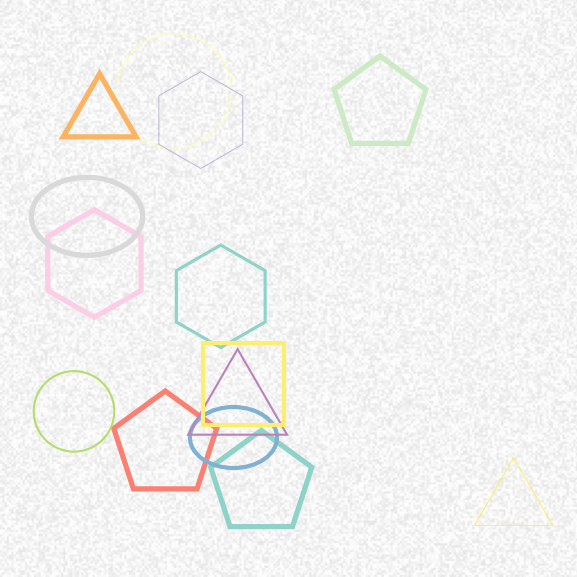[{"shape": "hexagon", "thickness": 1.5, "radius": 0.44, "center": [0.382, 0.486]}, {"shape": "pentagon", "thickness": 2.5, "radius": 0.46, "center": [0.452, 0.162]}, {"shape": "circle", "thickness": 0.5, "radius": 0.49, "center": [0.302, 0.842]}, {"shape": "hexagon", "thickness": 0.5, "radius": 0.42, "center": [0.348, 0.791]}, {"shape": "pentagon", "thickness": 2.5, "radius": 0.47, "center": [0.286, 0.228]}, {"shape": "oval", "thickness": 2, "radius": 0.38, "center": [0.404, 0.242]}, {"shape": "triangle", "thickness": 2.5, "radius": 0.36, "center": [0.172, 0.799]}, {"shape": "circle", "thickness": 1, "radius": 0.35, "center": [0.128, 0.287]}, {"shape": "hexagon", "thickness": 2.5, "radius": 0.47, "center": [0.163, 0.543]}, {"shape": "oval", "thickness": 2.5, "radius": 0.48, "center": [0.151, 0.625]}, {"shape": "triangle", "thickness": 1, "radius": 0.49, "center": [0.411, 0.296]}, {"shape": "pentagon", "thickness": 2.5, "radius": 0.42, "center": [0.658, 0.818]}, {"shape": "square", "thickness": 2, "radius": 0.35, "center": [0.422, 0.335]}, {"shape": "triangle", "thickness": 0.5, "radius": 0.39, "center": [0.889, 0.128]}]